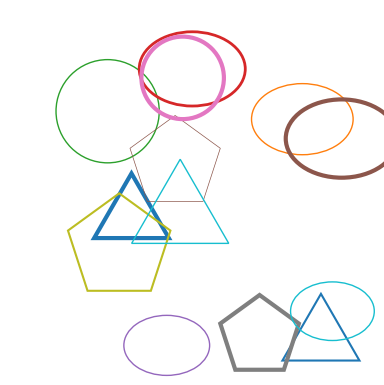[{"shape": "triangle", "thickness": 1.5, "radius": 0.58, "center": [0.834, 0.121]}, {"shape": "triangle", "thickness": 3, "radius": 0.56, "center": [0.342, 0.438]}, {"shape": "oval", "thickness": 1, "radius": 0.66, "center": [0.785, 0.69]}, {"shape": "circle", "thickness": 1, "radius": 0.67, "center": [0.28, 0.711]}, {"shape": "oval", "thickness": 2, "radius": 0.69, "center": [0.499, 0.821]}, {"shape": "oval", "thickness": 1, "radius": 0.56, "center": [0.433, 0.103]}, {"shape": "oval", "thickness": 3, "radius": 0.73, "center": [0.887, 0.64]}, {"shape": "pentagon", "thickness": 0.5, "radius": 0.62, "center": [0.455, 0.577]}, {"shape": "circle", "thickness": 3, "radius": 0.54, "center": [0.474, 0.798]}, {"shape": "pentagon", "thickness": 3, "radius": 0.54, "center": [0.674, 0.126]}, {"shape": "pentagon", "thickness": 1.5, "radius": 0.7, "center": [0.31, 0.358]}, {"shape": "oval", "thickness": 1, "radius": 0.54, "center": [0.863, 0.192]}, {"shape": "triangle", "thickness": 1, "radius": 0.73, "center": [0.468, 0.441]}]